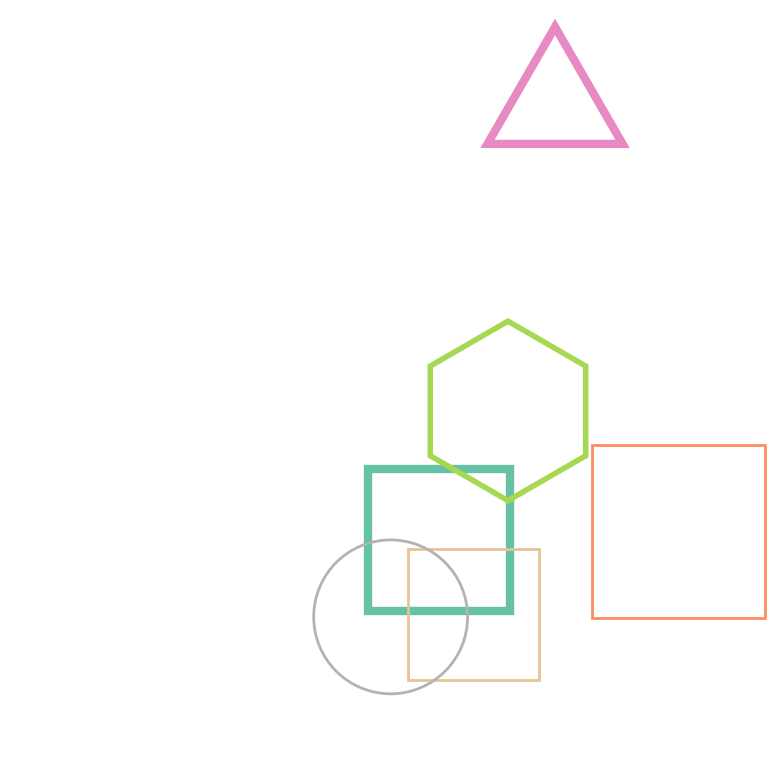[{"shape": "square", "thickness": 3, "radius": 0.46, "center": [0.57, 0.299]}, {"shape": "square", "thickness": 1, "radius": 0.56, "center": [0.881, 0.309]}, {"shape": "triangle", "thickness": 3, "radius": 0.51, "center": [0.721, 0.864]}, {"shape": "hexagon", "thickness": 2, "radius": 0.58, "center": [0.66, 0.466]}, {"shape": "square", "thickness": 1, "radius": 0.42, "center": [0.615, 0.202]}, {"shape": "circle", "thickness": 1, "radius": 0.5, "center": [0.507, 0.199]}]